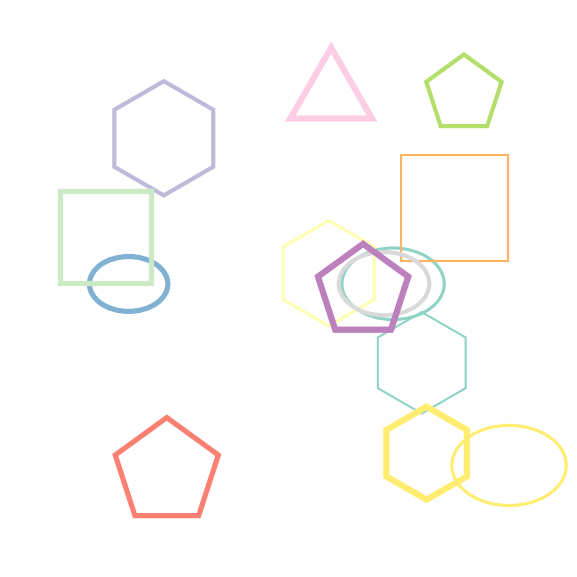[{"shape": "hexagon", "thickness": 1, "radius": 0.44, "center": [0.73, 0.371]}, {"shape": "oval", "thickness": 1.5, "radius": 0.44, "center": [0.681, 0.508]}, {"shape": "hexagon", "thickness": 1.5, "radius": 0.46, "center": [0.569, 0.526]}, {"shape": "hexagon", "thickness": 2, "radius": 0.49, "center": [0.284, 0.76]}, {"shape": "pentagon", "thickness": 2.5, "radius": 0.47, "center": [0.289, 0.182]}, {"shape": "oval", "thickness": 2.5, "radius": 0.34, "center": [0.223, 0.507]}, {"shape": "square", "thickness": 1, "radius": 0.46, "center": [0.787, 0.639]}, {"shape": "pentagon", "thickness": 2, "radius": 0.34, "center": [0.803, 0.836]}, {"shape": "triangle", "thickness": 3, "radius": 0.41, "center": [0.573, 0.835]}, {"shape": "oval", "thickness": 2, "radius": 0.39, "center": [0.665, 0.508]}, {"shape": "pentagon", "thickness": 3, "radius": 0.41, "center": [0.629, 0.495]}, {"shape": "square", "thickness": 2.5, "radius": 0.39, "center": [0.182, 0.589]}, {"shape": "hexagon", "thickness": 3, "radius": 0.4, "center": [0.739, 0.214]}, {"shape": "oval", "thickness": 1.5, "radius": 0.5, "center": [0.881, 0.193]}]